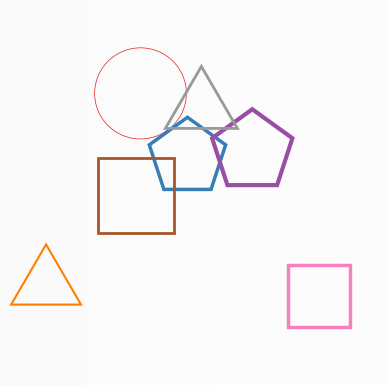[{"shape": "circle", "thickness": 0.5, "radius": 0.59, "center": [0.363, 0.757]}, {"shape": "pentagon", "thickness": 2.5, "radius": 0.52, "center": [0.484, 0.592]}, {"shape": "pentagon", "thickness": 3, "radius": 0.54, "center": [0.651, 0.607]}, {"shape": "triangle", "thickness": 1.5, "radius": 0.52, "center": [0.119, 0.261]}, {"shape": "square", "thickness": 2, "radius": 0.49, "center": [0.351, 0.492]}, {"shape": "square", "thickness": 2.5, "radius": 0.4, "center": [0.823, 0.23]}, {"shape": "triangle", "thickness": 2, "radius": 0.54, "center": [0.52, 0.72]}]